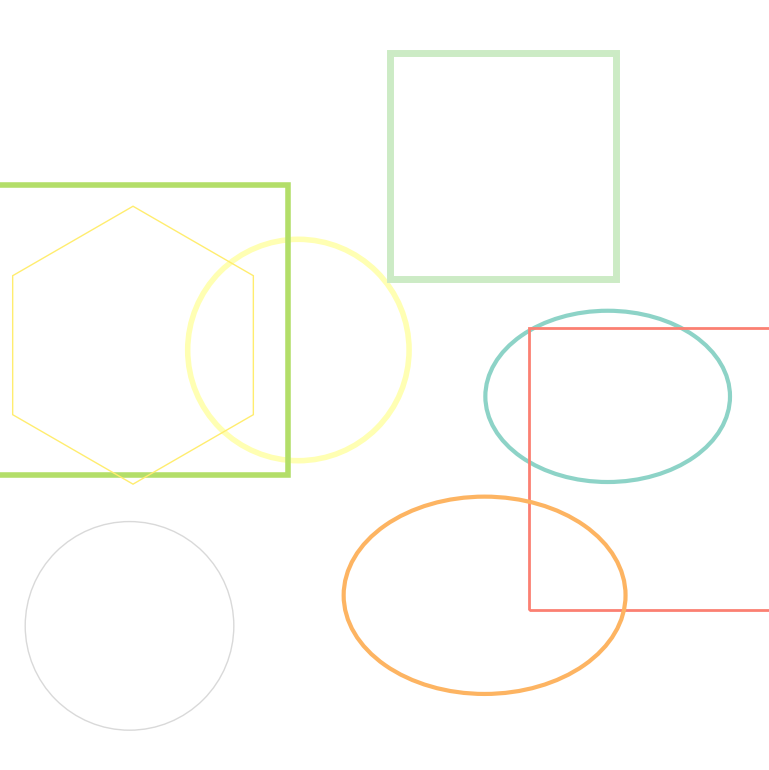[{"shape": "oval", "thickness": 1.5, "radius": 0.79, "center": [0.789, 0.485]}, {"shape": "circle", "thickness": 2, "radius": 0.72, "center": [0.388, 0.545]}, {"shape": "square", "thickness": 1, "radius": 0.92, "center": [0.87, 0.391]}, {"shape": "oval", "thickness": 1.5, "radius": 0.92, "center": [0.629, 0.227]}, {"shape": "square", "thickness": 2, "radius": 0.94, "center": [0.185, 0.571]}, {"shape": "circle", "thickness": 0.5, "radius": 0.68, "center": [0.168, 0.187]}, {"shape": "square", "thickness": 2.5, "radius": 0.73, "center": [0.653, 0.784]}, {"shape": "hexagon", "thickness": 0.5, "radius": 0.9, "center": [0.173, 0.552]}]